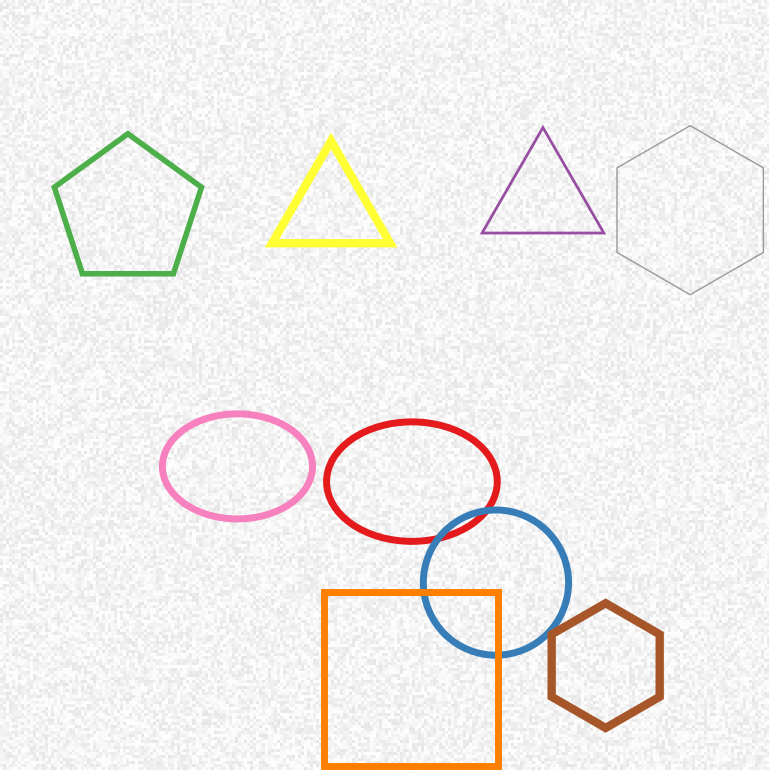[{"shape": "oval", "thickness": 2.5, "radius": 0.55, "center": [0.535, 0.375]}, {"shape": "circle", "thickness": 2.5, "radius": 0.47, "center": [0.644, 0.243]}, {"shape": "pentagon", "thickness": 2, "radius": 0.5, "center": [0.166, 0.726]}, {"shape": "triangle", "thickness": 1, "radius": 0.46, "center": [0.705, 0.743]}, {"shape": "square", "thickness": 2.5, "radius": 0.57, "center": [0.534, 0.118]}, {"shape": "triangle", "thickness": 3, "radius": 0.44, "center": [0.43, 0.728]}, {"shape": "hexagon", "thickness": 3, "radius": 0.4, "center": [0.787, 0.136]}, {"shape": "oval", "thickness": 2.5, "radius": 0.49, "center": [0.308, 0.394]}, {"shape": "hexagon", "thickness": 0.5, "radius": 0.55, "center": [0.896, 0.727]}]